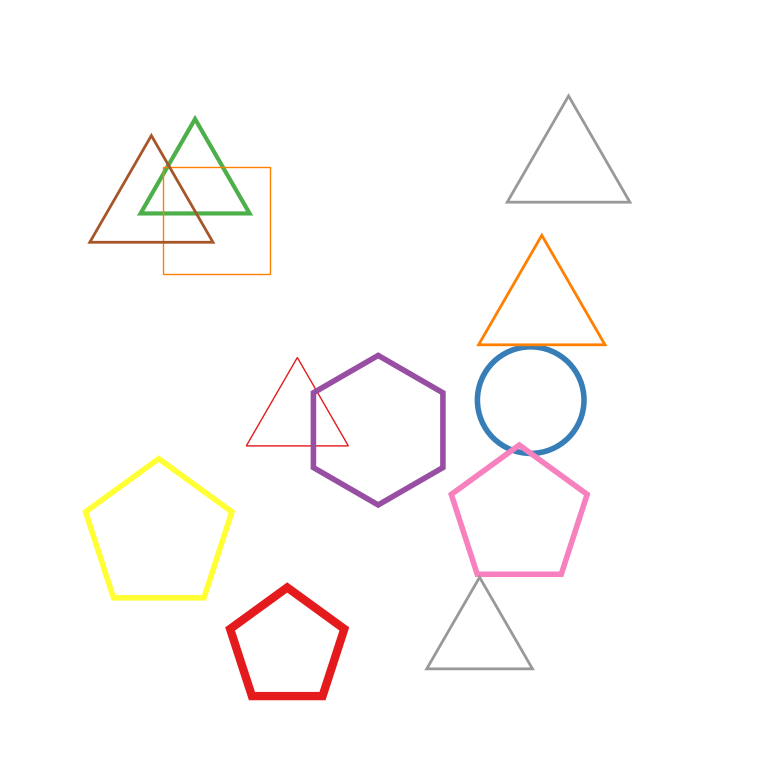[{"shape": "triangle", "thickness": 0.5, "radius": 0.38, "center": [0.386, 0.459]}, {"shape": "pentagon", "thickness": 3, "radius": 0.39, "center": [0.373, 0.159]}, {"shape": "circle", "thickness": 2, "radius": 0.35, "center": [0.689, 0.48]}, {"shape": "triangle", "thickness": 1.5, "radius": 0.41, "center": [0.253, 0.764]}, {"shape": "hexagon", "thickness": 2, "radius": 0.49, "center": [0.491, 0.441]}, {"shape": "square", "thickness": 0.5, "radius": 0.35, "center": [0.281, 0.714]}, {"shape": "triangle", "thickness": 1, "radius": 0.47, "center": [0.704, 0.6]}, {"shape": "pentagon", "thickness": 2, "radius": 0.5, "center": [0.206, 0.304]}, {"shape": "triangle", "thickness": 1, "radius": 0.46, "center": [0.197, 0.732]}, {"shape": "pentagon", "thickness": 2, "radius": 0.46, "center": [0.674, 0.329]}, {"shape": "triangle", "thickness": 1, "radius": 0.4, "center": [0.623, 0.171]}, {"shape": "triangle", "thickness": 1, "radius": 0.46, "center": [0.738, 0.783]}]